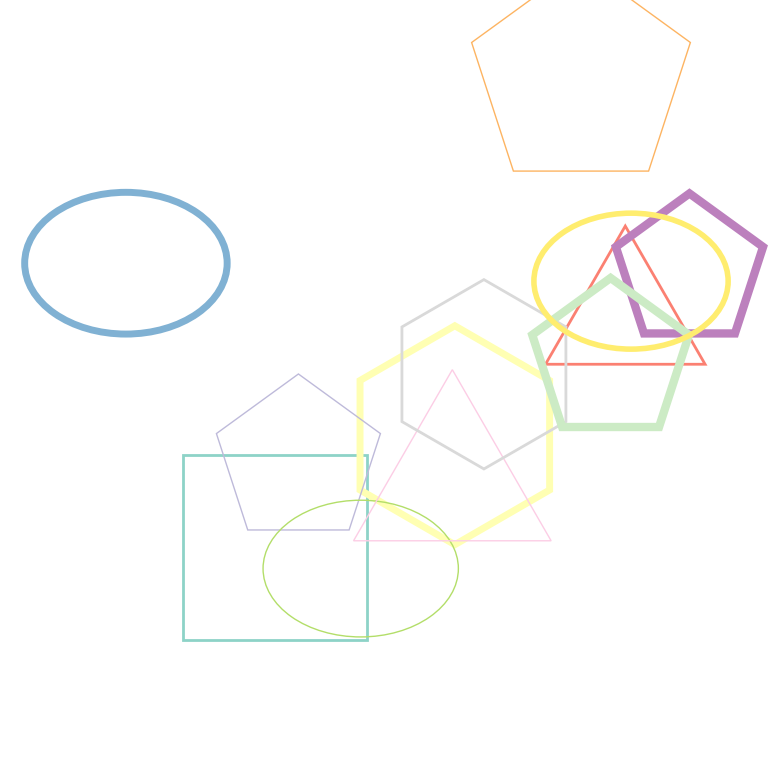[{"shape": "square", "thickness": 1, "radius": 0.6, "center": [0.357, 0.289]}, {"shape": "hexagon", "thickness": 2.5, "radius": 0.71, "center": [0.591, 0.435]}, {"shape": "pentagon", "thickness": 0.5, "radius": 0.56, "center": [0.388, 0.402]}, {"shape": "triangle", "thickness": 1, "radius": 0.6, "center": [0.812, 0.587]}, {"shape": "oval", "thickness": 2.5, "radius": 0.66, "center": [0.164, 0.658]}, {"shape": "pentagon", "thickness": 0.5, "radius": 0.75, "center": [0.755, 0.899]}, {"shape": "oval", "thickness": 0.5, "radius": 0.63, "center": [0.468, 0.262]}, {"shape": "triangle", "thickness": 0.5, "radius": 0.74, "center": [0.587, 0.372]}, {"shape": "hexagon", "thickness": 1, "radius": 0.61, "center": [0.628, 0.514]}, {"shape": "pentagon", "thickness": 3, "radius": 0.5, "center": [0.895, 0.648]}, {"shape": "pentagon", "thickness": 3, "radius": 0.54, "center": [0.793, 0.532]}, {"shape": "oval", "thickness": 2, "radius": 0.63, "center": [0.82, 0.635]}]